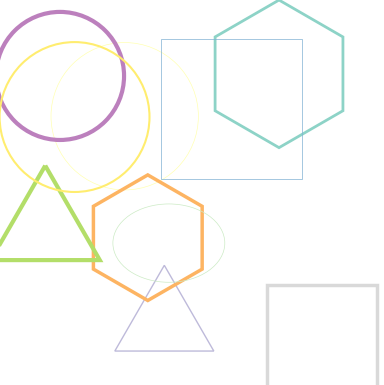[{"shape": "hexagon", "thickness": 2, "radius": 0.96, "center": [0.725, 0.808]}, {"shape": "circle", "thickness": 0.5, "radius": 0.96, "center": [0.324, 0.698]}, {"shape": "triangle", "thickness": 1, "radius": 0.74, "center": [0.427, 0.162]}, {"shape": "square", "thickness": 0.5, "radius": 0.91, "center": [0.601, 0.716]}, {"shape": "hexagon", "thickness": 2.5, "radius": 0.82, "center": [0.384, 0.383]}, {"shape": "triangle", "thickness": 3, "radius": 0.82, "center": [0.117, 0.406]}, {"shape": "square", "thickness": 2.5, "radius": 0.72, "center": [0.836, 0.117]}, {"shape": "circle", "thickness": 3, "radius": 0.83, "center": [0.156, 0.803]}, {"shape": "oval", "thickness": 0.5, "radius": 0.73, "center": [0.439, 0.369]}, {"shape": "circle", "thickness": 1.5, "radius": 0.97, "center": [0.194, 0.696]}]